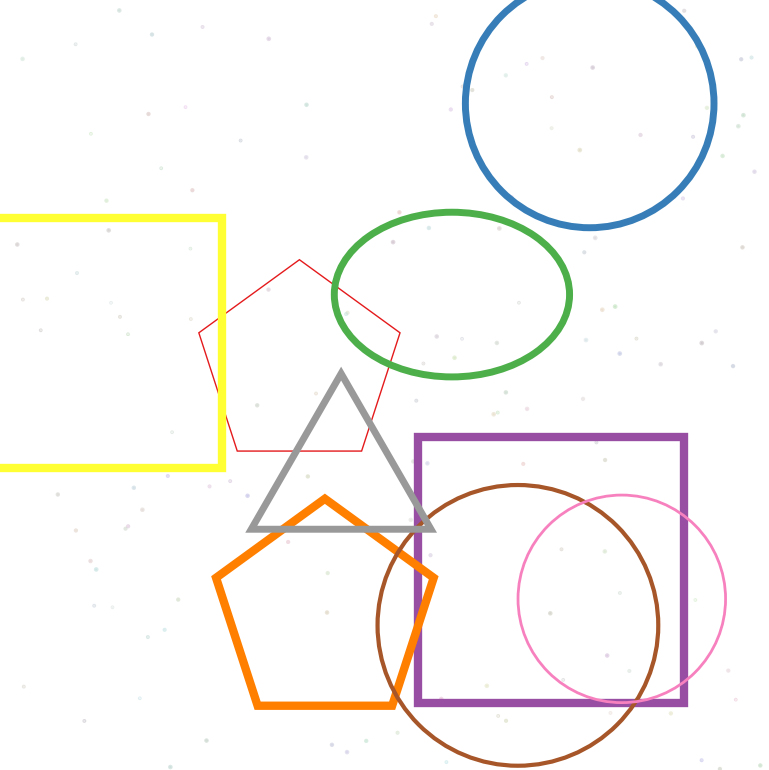[{"shape": "pentagon", "thickness": 0.5, "radius": 0.69, "center": [0.389, 0.525]}, {"shape": "circle", "thickness": 2.5, "radius": 0.81, "center": [0.766, 0.866]}, {"shape": "oval", "thickness": 2.5, "radius": 0.76, "center": [0.587, 0.617]}, {"shape": "square", "thickness": 3, "radius": 0.87, "center": [0.716, 0.26]}, {"shape": "pentagon", "thickness": 3, "radius": 0.74, "center": [0.422, 0.204]}, {"shape": "square", "thickness": 3, "radius": 0.81, "center": [0.126, 0.554]}, {"shape": "circle", "thickness": 1.5, "radius": 0.91, "center": [0.673, 0.188]}, {"shape": "circle", "thickness": 1, "radius": 0.67, "center": [0.808, 0.222]}, {"shape": "triangle", "thickness": 2.5, "radius": 0.67, "center": [0.443, 0.38]}]